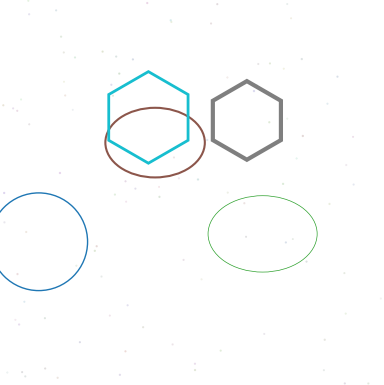[{"shape": "circle", "thickness": 1, "radius": 0.63, "center": [0.101, 0.372]}, {"shape": "oval", "thickness": 0.5, "radius": 0.71, "center": [0.682, 0.392]}, {"shape": "oval", "thickness": 1.5, "radius": 0.65, "center": [0.403, 0.63]}, {"shape": "hexagon", "thickness": 3, "radius": 0.51, "center": [0.641, 0.687]}, {"shape": "hexagon", "thickness": 2, "radius": 0.59, "center": [0.385, 0.695]}]